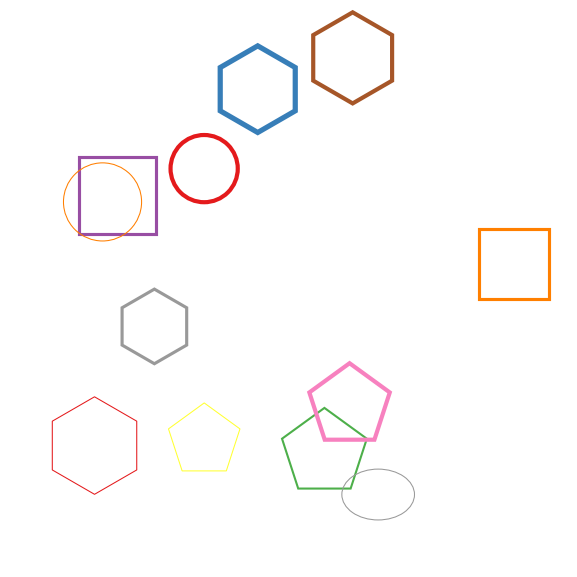[{"shape": "hexagon", "thickness": 0.5, "radius": 0.42, "center": [0.164, 0.228]}, {"shape": "circle", "thickness": 2, "radius": 0.29, "center": [0.354, 0.707]}, {"shape": "hexagon", "thickness": 2.5, "radius": 0.38, "center": [0.446, 0.845]}, {"shape": "pentagon", "thickness": 1, "radius": 0.39, "center": [0.562, 0.216]}, {"shape": "square", "thickness": 1.5, "radius": 0.33, "center": [0.203, 0.661]}, {"shape": "square", "thickness": 1.5, "radius": 0.3, "center": [0.891, 0.542]}, {"shape": "circle", "thickness": 0.5, "radius": 0.34, "center": [0.178, 0.649]}, {"shape": "pentagon", "thickness": 0.5, "radius": 0.33, "center": [0.354, 0.236]}, {"shape": "hexagon", "thickness": 2, "radius": 0.39, "center": [0.611, 0.899]}, {"shape": "pentagon", "thickness": 2, "radius": 0.37, "center": [0.605, 0.297]}, {"shape": "oval", "thickness": 0.5, "radius": 0.31, "center": [0.655, 0.143]}, {"shape": "hexagon", "thickness": 1.5, "radius": 0.32, "center": [0.267, 0.434]}]